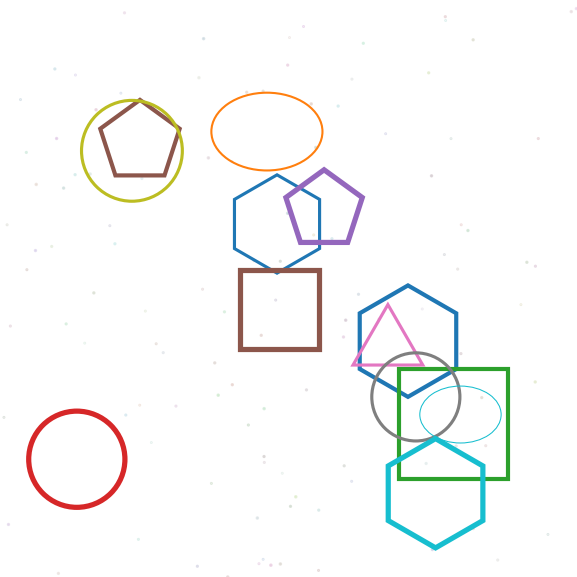[{"shape": "hexagon", "thickness": 1.5, "radius": 0.43, "center": [0.48, 0.611]}, {"shape": "hexagon", "thickness": 2, "radius": 0.48, "center": [0.706, 0.408]}, {"shape": "oval", "thickness": 1, "radius": 0.48, "center": [0.462, 0.771]}, {"shape": "square", "thickness": 2, "radius": 0.47, "center": [0.785, 0.265]}, {"shape": "circle", "thickness": 2.5, "radius": 0.42, "center": [0.133, 0.204]}, {"shape": "pentagon", "thickness": 2.5, "radius": 0.35, "center": [0.561, 0.636]}, {"shape": "square", "thickness": 2.5, "radius": 0.34, "center": [0.484, 0.463]}, {"shape": "pentagon", "thickness": 2, "radius": 0.36, "center": [0.242, 0.754]}, {"shape": "triangle", "thickness": 1.5, "radius": 0.35, "center": [0.672, 0.402]}, {"shape": "circle", "thickness": 1.5, "radius": 0.38, "center": [0.72, 0.312]}, {"shape": "circle", "thickness": 1.5, "radius": 0.44, "center": [0.228, 0.738]}, {"shape": "oval", "thickness": 0.5, "radius": 0.35, "center": [0.797, 0.281]}, {"shape": "hexagon", "thickness": 2.5, "radius": 0.47, "center": [0.754, 0.145]}]